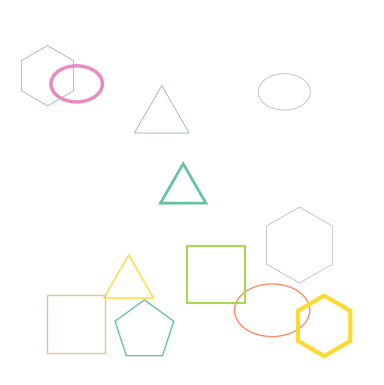[{"shape": "pentagon", "thickness": 1, "radius": 0.4, "center": [0.375, 0.141]}, {"shape": "triangle", "thickness": 2, "radius": 0.34, "center": [0.476, 0.506]}, {"shape": "oval", "thickness": 1, "radius": 0.49, "center": [0.707, 0.194]}, {"shape": "triangle", "thickness": 0.5, "radius": 0.41, "center": [0.42, 0.696]}, {"shape": "hexagon", "thickness": 0.5, "radius": 0.39, "center": [0.124, 0.803]}, {"shape": "oval", "thickness": 2.5, "radius": 0.33, "center": [0.199, 0.782]}, {"shape": "square", "thickness": 1.5, "radius": 0.37, "center": [0.561, 0.288]}, {"shape": "triangle", "thickness": 1, "radius": 0.37, "center": [0.334, 0.263]}, {"shape": "hexagon", "thickness": 3, "radius": 0.39, "center": [0.842, 0.154]}, {"shape": "square", "thickness": 1, "radius": 0.38, "center": [0.197, 0.158]}, {"shape": "hexagon", "thickness": 0.5, "radius": 0.49, "center": [0.778, 0.363]}, {"shape": "oval", "thickness": 0.5, "radius": 0.34, "center": [0.738, 0.761]}]